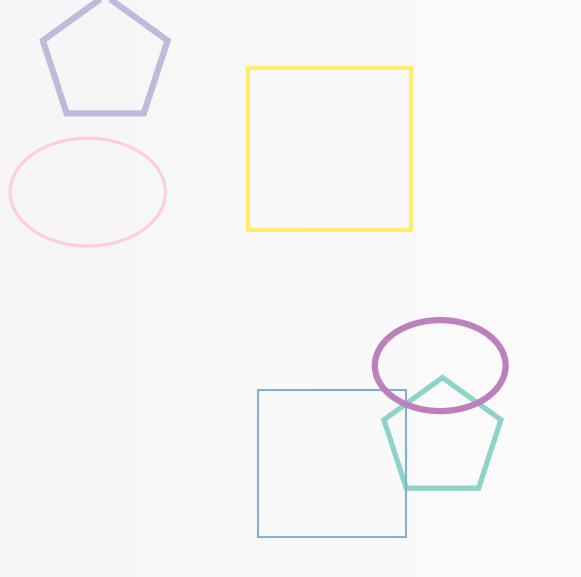[{"shape": "pentagon", "thickness": 2.5, "radius": 0.53, "center": [0.761, 0.239]}, {"shape": "pentagon", "thickness": 3, "radius": 0.56, "center": [0.181, 0.894]}, {"shape": "square", "thickness": 1, "radius": 0.64, "center": [0.571, 0.197]}, {"shape": "oval", "thickness": 1.5, "radius": 0.67, "center": [0.151, 0.666]}, {"shape": "oval", "thickness": 3, "radius": 0.56, "center": [0.757, 0.366]}, {"shape": "square", "thickness": 2, "radius": 0.7, "center": [0.567, 0.741]}]